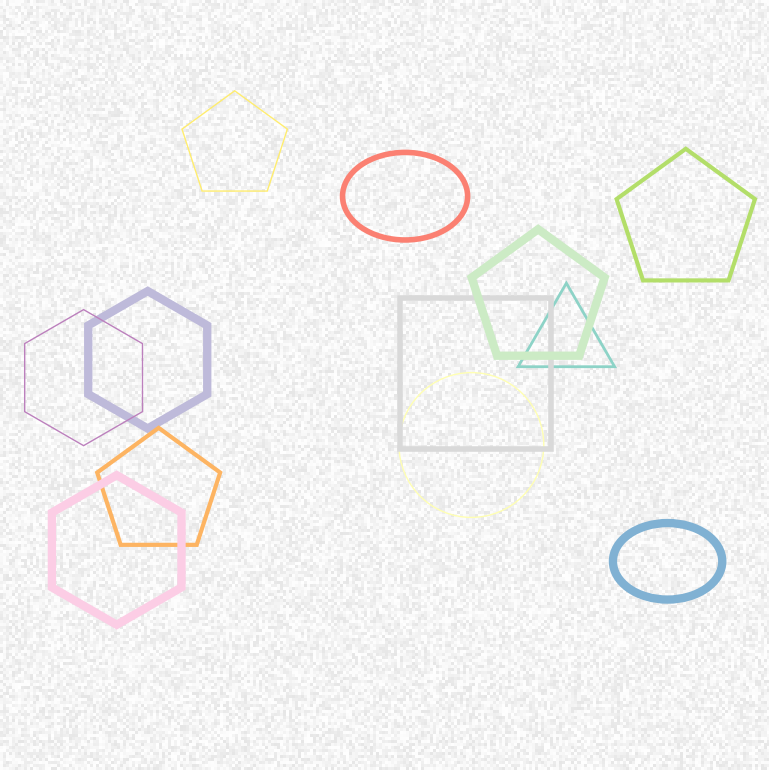[{"shape": "triangle", "thickness": 1, "radius": 0.36, "center": [0.736, 0.56]}, {"shape": "circle", "thickness": 0.5, "radius": 0.47, "center": [0.612, 0.422]}, {"shape": "hexagon", "thickness": 3, "radius": 0.45, "center": [0.192, 0.533]}, {"shape": "oval", "thickness": 2, "radius": 0.41, "center": [0.526, 0.745]}, {"shape": "oval", "thickness": 3, "radius": 0.35, "center": [0.867, 0.271]}, {"shape": "pentagon", "thickness": 1.5, "radius": 0.42, "center": [0.206, 0.36]}, {"shape": "pentagon", "thickness": 1.5, "radius": 0.47, "center": [0.891, 0.712]}, {"shape": "hexagon", "thickness": 3, "radius": 0.49, "center": [0.152, 0.286]}, {"shape": "square", "thickness": 2, "radius": 0.49, "center": [0.618, 0.515]}, {"shape": "hexagon", "thickness": 0.5, "radius": 0.44, "center": [0.109, 0.51]}, {"shape": "pentagon", "thickness": 3, "radius": 0.45, "center": [0.699, 0.611]}, {"shape": "pentagon", "thickness": 0.5, "radius": 0.36, "center": [0.305, 0.81]}]